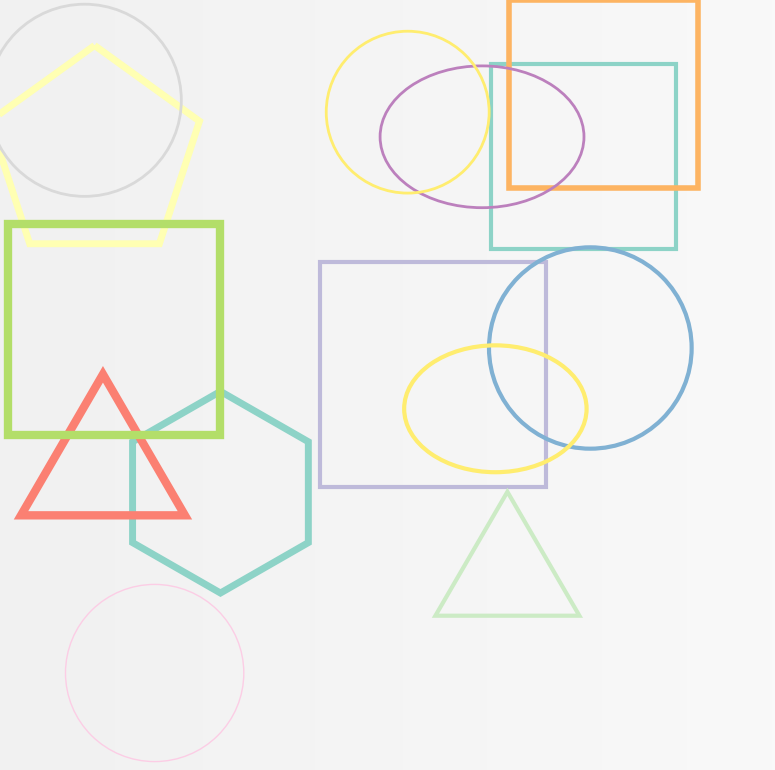[{"shape": "square", "thickness": 1.5, "radius": 0.6, "center": [0.753, 0.797]}, {"shape": "hexagon", "thickness": 2.5, "radius": 0.65, "center": [0.284, 0.361]}, {"shape": "pentagon", "thickness": 2.5, "radius": 0.71, "center": [0.122, 0.799]}, {"shape": "square", "thickness": 1.5, "radius": 0.73, "center": [0.558, 0.514]}, {"shape": "triangle", "thickness": 3, "radius": 0.61, "center": [0.133, 0.392]}, {"shape": "circle", "thickness": 1.5, "radius": 0.65, "center": [0.762, 0.548]}, {"shape": "square", "thickness": 2, "radius": 0.61, "center": [0.779, 0.878]}, {"shape": "square", "thickness": 3, "radius": 0.69, "center": [0.147, 0.572]}, {"shape": "circle", "thickness": 0.5, "radius": 0.58, "center": [0.2, 0.126]}, {"shape": "circle", "thickness": 1, "radius": 0.62, "center": [0.109, 0.87]}, {"shape": "oval", "thickness": 1, "radius": 0.66, "center": [0.622, 0.822]}, {"shape": "triangle", "thickness": 1.5, "radius": 0.54, "center": [0.655, 0.254]}, {"shape": "oval", "thickness": 1.5, "radius": 0.59, "center": [0.639, 0.469]}, {"shape": "circle", "thickness": 1, "radius": 0.53, "center": [0.526, 0.854]}]